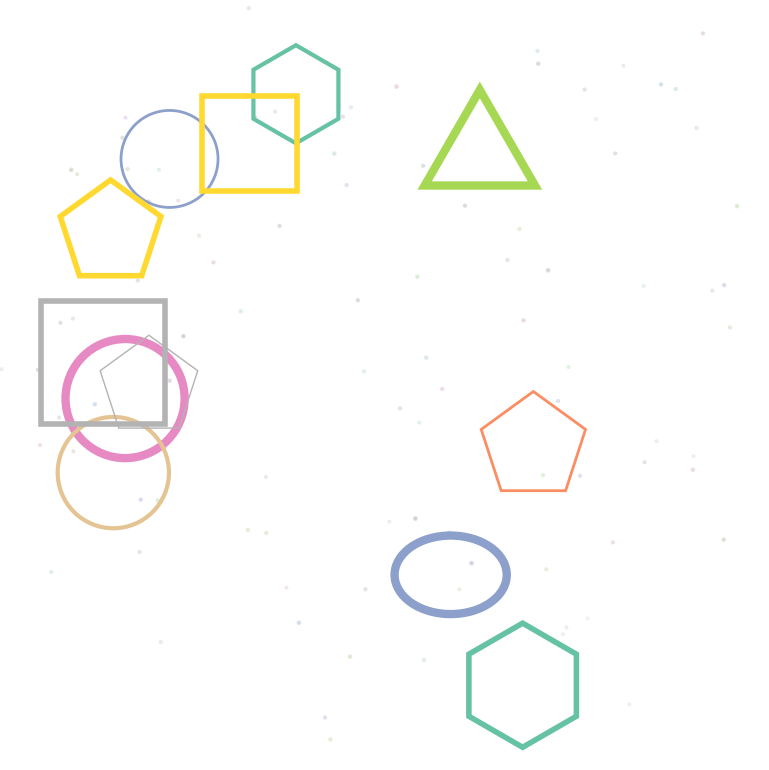[{"shape": "hexagon", "thickness": 1.5, "radius": 0.32, "center": [0.384, 0.878]}, {"shape": "hexagon", "thickness": 2, "radius": 0.4, "center": [0.679, 0.11]}, {"shape": "pentagon", "thickness": 1, "radius": 0.36, "center": [0.693, 0.42]}, {"shape": "circle", "thickness": 1, "radius": 0.31, "center": [0.22, 0.794]}, {"shape": "oval", "thickness": 3, "radius": 0.36, "center": [0.585, 0.253]}, {"shape": "circle", "thickness": 3, "radius": 0.39, "center": [0.162, 0.482]}, {"shape": "triangle", "thickness": 3, "radius": 0.41, "center": [0.623, 0.8]}, {"shape": "square", "thickness": 2, "radius": 0.31, "center": [0.324, 0.813]}, {"shape": "pentagon", "thickness": 2, "radius": 0.34, "center": [0.144, 0.698]}, {"shape": "circle", "thickness": 1.5, "radius": 0.36, "center": [0.147, 0.386]}, {"shape": "pentagon", "thickness": 0.5, "radius": 0.33, "center": [0.193, 0.498]}, {"shape": "square", "thickness": 2, "radius": 0.4, "center": [0.134, 0.529]}]